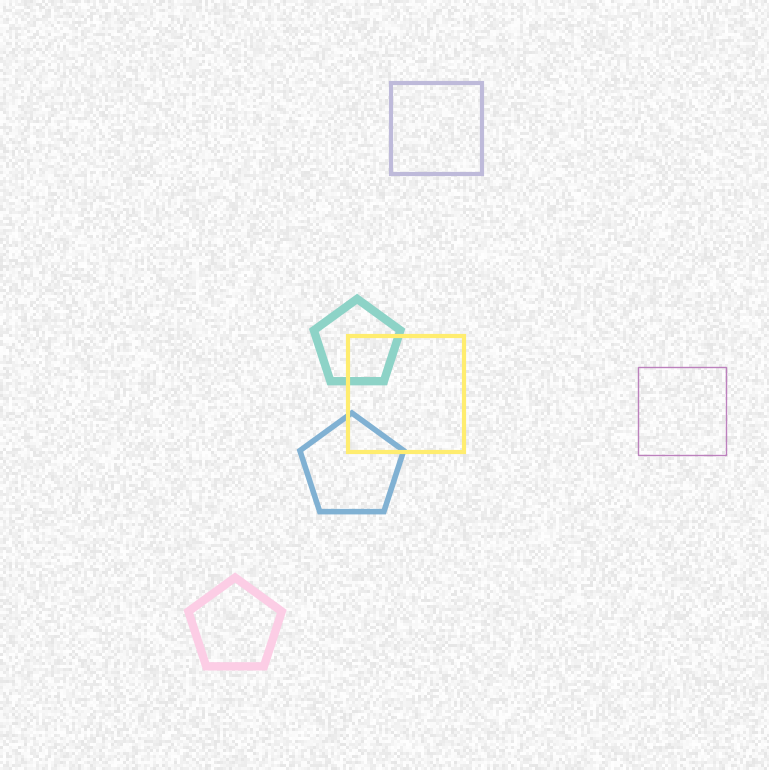[{"shape": "pentagon", "thickness": 3, "radius": 0.3, "center": [0.464, 0.553]}, {"shape": "square", "thickness": 1.5, "radius": 0.29, "center": [0.567, 0.833]}, {"shape": "pentagon", "thickness": 2, "radius": 0.35, "center": [0.457, 0.393]}, {"shape": "pentagon", "thickness": 3, "radius": 0.32, "center": [0.305, 0.186]}, {"shape": "square", "thickness": 0.5, "radius": 0.29, "center": [0.885, 0.466]}, {"shape": "square", "thickness": 1.5, "radius": 0.38, "center": [0.527, 0.488]}]